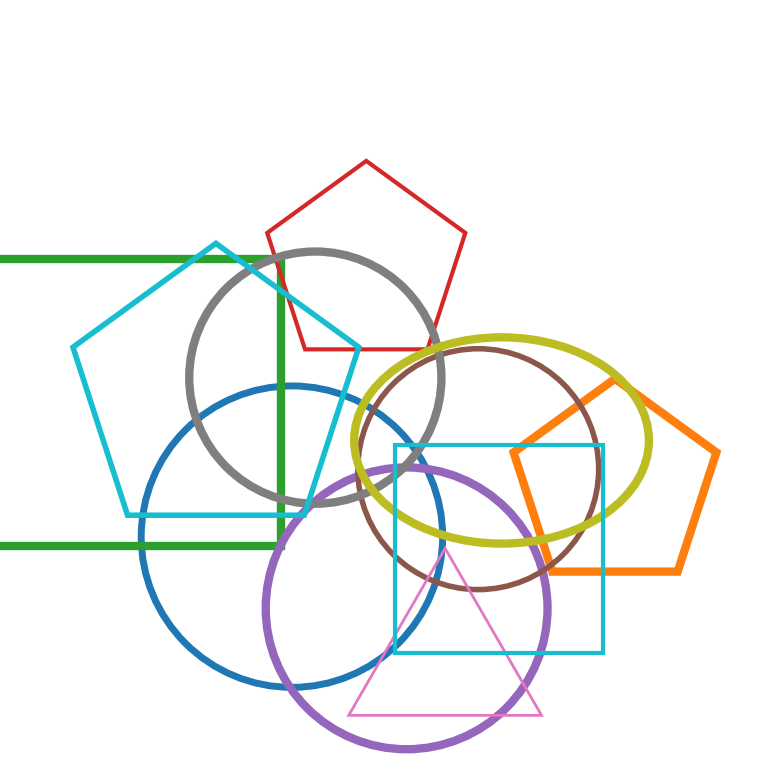[{"shape": "circle", "thickness": 2.5, "radius": 0.98, "center": [0.379, 0.303]}, {"shape": "pentagon", "thickness": 3, "radius": 0.69, "center": [0.799, 0.37]}, {"shape": "square", "thickness": 3, "radius": 0.93, "center": [0.178, 0.477]}, {"shape": "pentagon", "thickness": 1.5, "radius": 0.68, "center": [0.476, 0.656]}, {"shape": "circle", "thickness": 3, "radius": 0.91, "center": [0.528, 0.21]}, {"shape": "circle", "thickness": 2, "radius": 0.78, "center": [0.621, 0.391]}, {"shape": "triangle", "thickness": 1, "radius": 0.72, "center": [0.578, 0.143]}, {"shape": "circle", "thickness": 3, "radius": 0.82, "center": [0.41, 0.51]}, {"shape": "oval", "thickness": 3, "radius": 0.96, "center": [0.651, 0.428]}, {"shape": "square", "thickness": 1.5, "radius": 0.68, "center": [0.649, 0.288]}, {"shape": "pentagon", "thickness": 2, "radius": 0.98, "center": [0.28, 0.489]}]